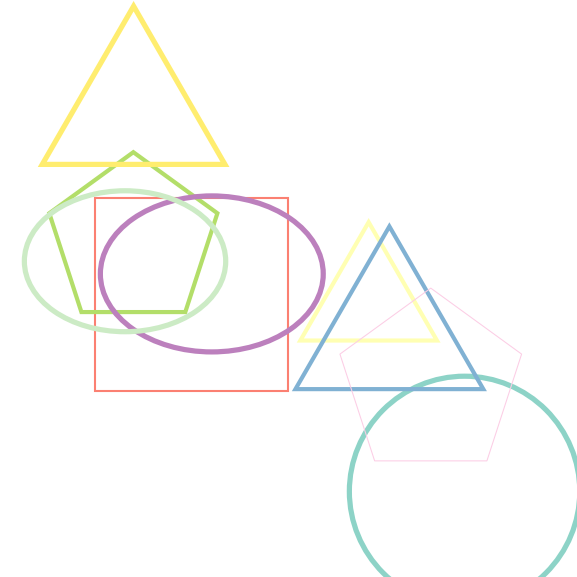[{"shape": "circle", "thickness": 2.5, "radius": 1.0, "center": [0.804, 0.148]}, {"shape": "triangle", "thickness": 2, "radius": 0.68, "center": [0.638, 0.478]}, {"shape": "square", "thickness": 1, "radius": 0.84, "center": [0.332, 0.488]}, {"shape": "triangle", "thickness": 2, "radius": 0.94, "center": [0.674, 0.419]}, {"shape": "pentagon", "thickness": 2, "radius": 0.77, "center": [0.231, 0.583]}, {"shape": "pentagon", "thickness": 0.5, "radius": 0.83, "center": [0.746, 0.335]}, {"shape": "oval", "thickness": 2.5, "radius": 0.96, "center": [0.367, 0.525]}, {"shape": "oval", "thickness": 2.5, "radius": 0.87, "center": [0.217, 0.547]}, {"shape": "triangle", "thickness": 2.5, "radius": 0.91, "center": [0.231, 0.806]}]